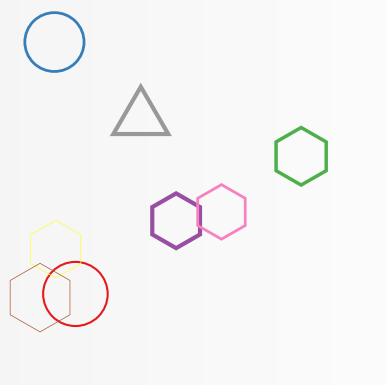[{"shape": "circle", "thickness": 1.5, "radius": 0.42, "center": [0.195, 0.236]}, {"shape": "circle", "thickness": 2, "radius": 0.38, "center": [0.14, 0.891]}, {"shape": "hexagon", "thickness": 2.5, "radius": 0.37, "center": [0.777, 0.594]}, {"shape": "hexagon", "thickness": 3, "radius": 0.36, "center": [0.455, 0.427]}, {"shape": "hexagon", "thickness": 0.5, "radius": 0.37, "center": [0.144, 0.353]}, {"shape": "hexagon", "thickness": 0.5, "radius": 0.45, "center": [0.103, 0.227]}, {"shape": "hexagon", "thickness": 2, "radius": 0.35, "center": [0.572, 0.45]}, {"shape": "triangle", "thickness": 3, "radius": 0.41, "center": [0.363, 0.693]}]